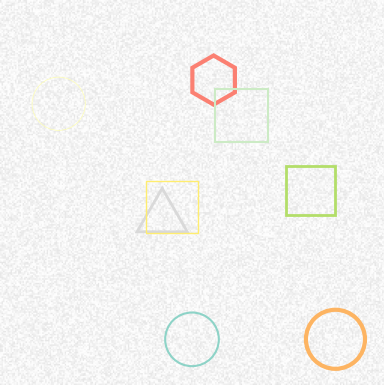[{"shape": "circle", "thickness": 1.5, "radius": 0.35, "center": [0.499, 0.119]}, {"shape": "circle", "thickness": 0.5, "radius": 0.35, "center": [0.152, 0.731]}, {"shape": "hexagon", "thickness": 3, "radius": 0.32, "center": [0.555, 0.792]}, {"shape": "circle", "thickness": 3, "radius": 0.38, "center": [0.871, 0.119]}, {"shape": "square", "thickness": 2, "radius": 0.32, "center": [0.807, 0.505]}, {"shape": "triangle", "thickness": 2, "radius": 0.38, "center": [0.421, 0.436]}, {"shape": "square", "thickness": 1.5, "radius": 0.35, "center": [0.628, 0.7]}, {"shape": "square", "thickness": 1, "radius": 0.34, "center": [0.448, 0.462]}]